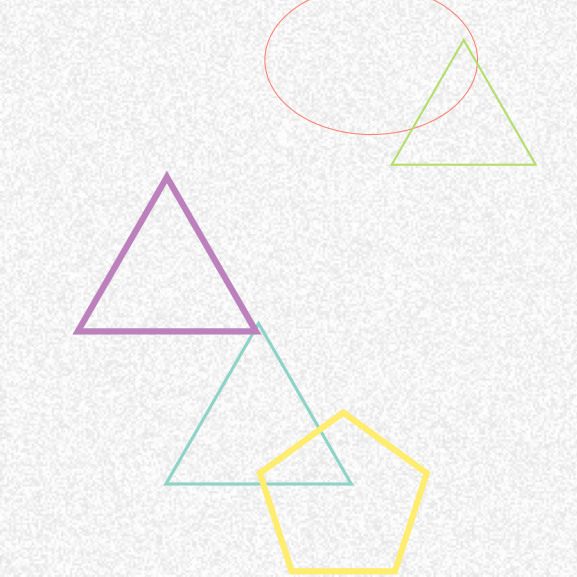[{"shape": "triangle", "thickness": 1.5, "radius": 0.93, "center": [0.448, 0.254]}, {"shape": "oval", "thickness": 0.5, "radius": 0.92, "center": [0.643, 0.895]}, {"shape": "triangle", "thickness": 1, "radius": 0.72, "center": [0.803, 0.786]}, {"shape": "triangle", "thickness": 3, "radius": 0.89, "center": [0.289, 0.514]}, {"shape": "pentagon", "thickness": 3, "radius": 0.76, "center": [0.594, 0.133]}]